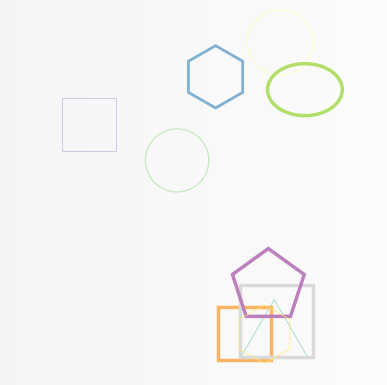[{"shape": "triangle", "thickness": 0.5, "radius": 0.5, "center": [0.708, 0.123]}, {"shape": "circle", "thickness": 0.5, "radius": 0.42, "center": [0.724, 0.889]}, {"shape": "square", "thickness": 0.5, "radius": 0.35, "center": [0.23, 0.676]}, {"shape": "hexagon", "thickness": 2, "radius": 0.4, "center": [0.556, 0.8]}, {"shape": "square", "thickness": 2.5, "radius": 0.34, "center": [0.63, 0.134]}, {"shape": "oval", "thickness": 2.5, "radius": 0.48, "center": [0.787, 0.767]}, {"shape": "square", "thickness": 2.5, "radius": 0.47, "center": [0.713, 0.167]}, {"shape": "pentagon", "thickness": 2.5, "radius": 0.49, "center": [0.692, 0.257]}, {"shape": "circle", "thickness": 1, "radius": 0.41, "center": [0.457, 0.583]}, {"shape": "hexagon", "thickness": 0.5, "radius": 0.38, "center": [0.683, 0.132]}]